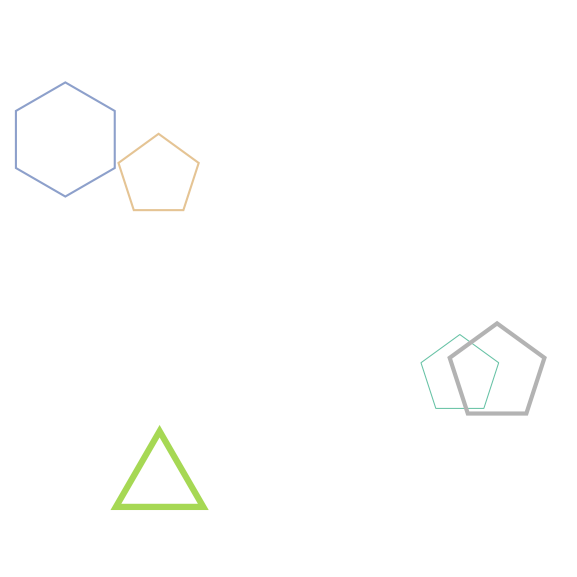[{"shape": "pentagon", "thickness": 0.5, "radius": 0.35, "center": [0.796, 0.349]}, {"shape": "hexagon", "thickness": 1, "radius": 0.49, "center": [0.113, 0.758]}, {"shape": "triangle", "thickness": 3, "radius": 0.44, "center": [0.276, 0.165]}, {"shape": "pentagon", "thickness": 1, "radius": 0.37, "center": [0.275, 0.694]}, {"shape": "pentagon", "thickness": 2, "radius": 0.43, "center": [0.861, 0.353]}]